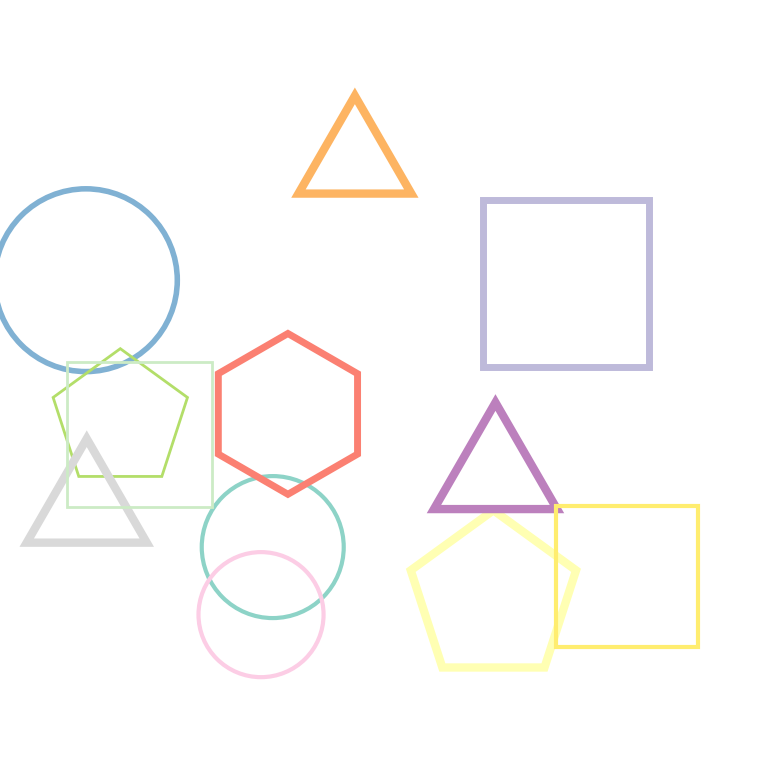[{"shape": "circle", "thickness": 1.5, "radius": 0.46, "center": [0.354, 0.29]}, {"shape": "pentagon", "thickness": 3, "radius": 0.56, "center": [0.641, 0.224]}, {"shape": "square", "thickness": 2.5, "radius": 0.54, "center": [0.735, 0.632]}, {"shape": "hexagon", "thickness": 2.5, "radius": 0.52, "center": [0.374, 0.462]}, {"shape": "circle", "thickness": 2, "radius": 0.59, "center": [0.112, 0.636]}, {"shape": "triangle", "thickness": 3, "radius": 0.42, "center": [0.461, 0.791]}, {"shape": "pentagon", "thickness": 1, "radius": 0.46, "center": [0.156, 0.455]}, {"shape": "circle", "thickness": 1.5, "radius": 0.41, "center": [0.339, 0.202]}, {"shape": "triangle", "thickness": 3, "radius": 0.45, "center": [0.113, 0.34]}, {"shape": "triangle", "thickness": 3, "radius": 0.46, "center": [0.643, 0.385]}, {"shape": "square", "thickness": 1, "radius": 0.47, "center": [0.181, 0.436]}, {"shape": "square", "thickness": 1.5, "radius": 0.46, "center": [0.814, 0.251]}]